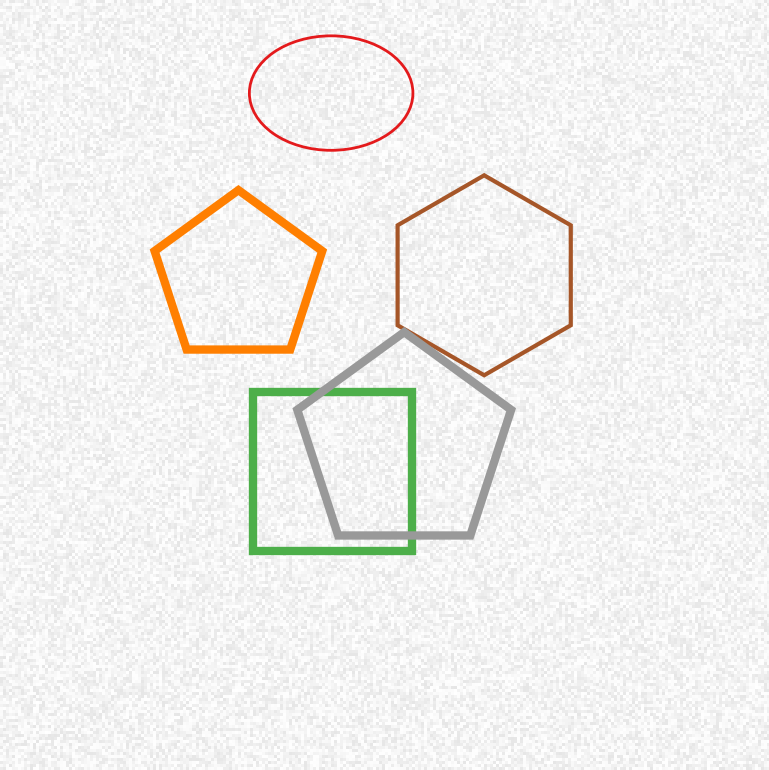[{"shape": "oval", "thickness": 1, "radius": 0.53, "center": [0.43, 0.879]}, {"shape": "square", "thickness": 3, "radius": 0.52, "center": [0.432, 0.388]}, {"shape": "pentagon", "thickness": 3, "radius": 0.57, "center": [0.31, 0.639]}, {"shape": "hexagon", "thickness": 1.5, "radius": 0.65, "center": [0.629, 0.642]}, {"shape": "pentagon", "thickness": 3, "radius": 0.73, "center": [0.525, 0.423]}]